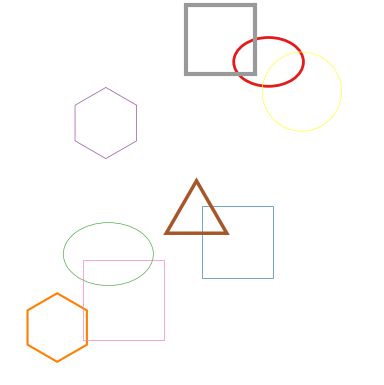[{"shape": "oval", "thickness": 2, "radius": 0.45, "center": [0.698, 0.839]}, {"shape": "square", "thickness": 0.5, "radius": 0.47, "center": [0.617, 0.371]}, {"shape": "oval", "thickness": 0.5, "radius": 0.58, "center": [0.281, 0.34]}, {"shape": "hexagon", "thickness": 0.5, "radius": 0.46, "center": [0.275, 0.68]}, {"shape": "hexagon", "thickness": 1.5, "radius": 0.45, "center": [0.149, 0.149]}, {"shape": "circle", "thickness": 0.5, "radius": 0.51, "center": [0.784, 0.762]}, {"shape": "triangle", "thickness": 2.5, "radius": 0.45, "center": [0.51, 0.44]}, {"shape": "square", "thickness": 0.5, "radius": 0.53, "center": [0.321, 0.221]}, {"shape": "square", "thickness": 3, "radius": 0.45, "center": [0.573, 0.898]}]